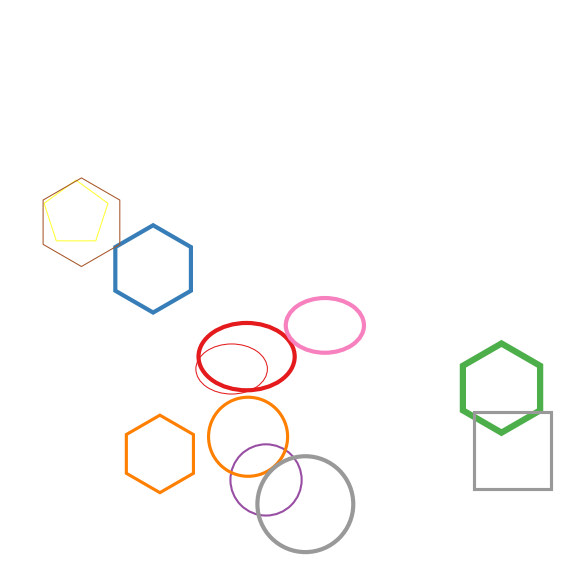[{"shape": "oval", "thickness": 0.5, "radius": 0.31, "center": [0.401, 0.36]}, {"shape": "oval", "thickness": 2, "radius": 0.42, "center": [0.427, 0.382]}, {"shape": "hexagon", "thickness": 2, "radius": 0.38, "center": [0.265, 0.533]}, {"shape": "hexagon", "thickness": 3, "radius": 0.39, "center": [0.868, 0.327]}, {"shape": "circle", "thickness": 1, "radius": 0.31, "center": [0.461, 0.168]}, {"shape": "circle", "thickness": 1.5, "radius": 0.34, "center": [0.43, 0.243]}, {"shape": "hexagon", "thickness": 1.5, "radius": 0.34, "center": [0.277, 0.213]}, {"shape": "pentagon", "thickness": 0.5, "radius": 0.29, "center": [0.132, 0.629]}, {"shape": "hexagon", "thickness": 0.5, "radius": 0.38, "center": [0.141, 0.614]}, {"shape": "oval", "thickness": 2, "radius": 0.34, "center": [0.563, 0.436]}, {"shape": "circle", "thickness": 2, "radius": 0.42, "center": [0.529, 0.126]}, {"shape": "square", "thickness": 1.5, "radius": 0.33, "center": [0.888, 0.219]}]